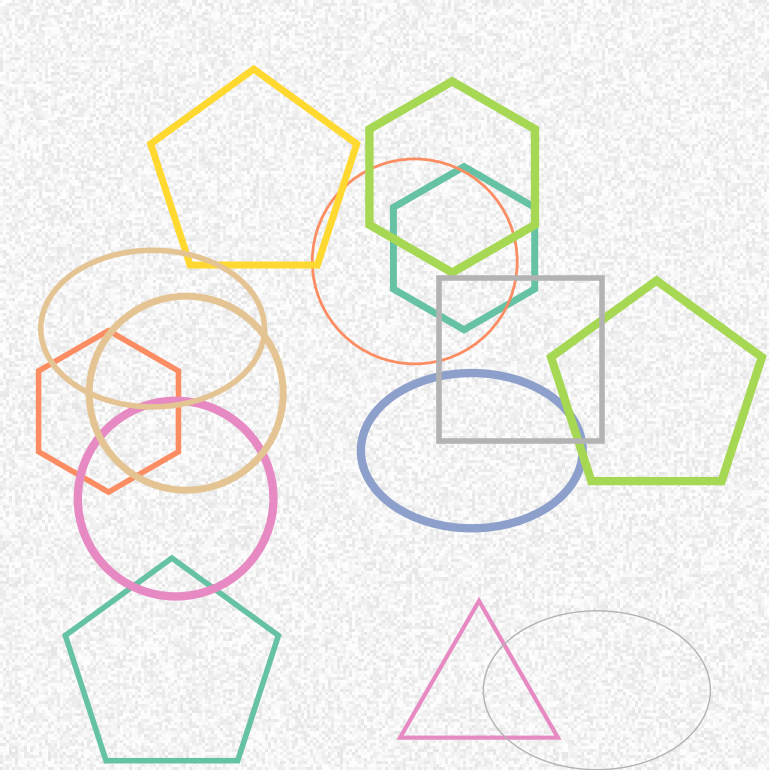[{"shape": "pentagon", "thickness": 2, "radius": 0.73, "center": [0.223, 0.13]}, {"shape": "hexagon", "thickness": 2.5, "radius": 0.53, "center": [0.603, 0.678]}, {"shape": "circle", "thickness": 1, "radius": 0.67, "center": [0.539, 0.661]}, {"shape": "hexagon", "thickness": 2, "radius": 0.52, "center": [0.141, 0.466]}, {"shape": "oval", "thickness": 3, "radius": 0.72, "center": [0.613, 0.415]}, {"shape": "triangle", "thickness": 1.5, "radius": 0.59, "center": [0.622, 0.101]}, {"shape": "circle", "thickness": 3, "radius": 0.64, "center": [0.228, 0.352]}, {"shape": "pentagon", "thickness": 3, "radius": 0.72, "center": [0.853, 0.492]}, {"shape": "hexagon", "thickness": 3, "radius": 0.62, "center": [0.587, 0.77]}, {"shape": "pentagon", "thickness": 2.5, "radius": 0.7, "center": [0.33, 0.77]}, {"shape": "oval", "thickness": 2, "radius": 0.73, "center": [0.198, 0.573]}, {"shape": "circle", "thickness": 2.5, "radius": 0.63, "center": [0.242, 0.489]}, {"shape": "oval", "thickness": 0.5, "radius": 0.74, "center": [0.775, 0.104]}, {"shape": "square", "thickness": 2, "radius": 0.53, "center": [0.676, 0.533]}]